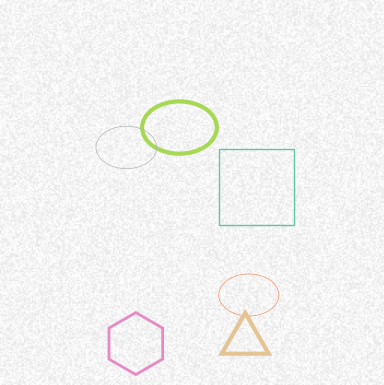[{"shape": "square", "thickness": 1, "radius": 0.49, "center": [0.665, 0.514]}, {"shape": "oval", "thickness": 0.5, "radius": 0.39, "center": [0.646, 0.234]}, {"shape": "hexagon", "thickness": 2, "radius": 0.4, "center": [0.353, 0.108]}, {"shape": "oval", "thickness": 3, "radius": 0.49, "center": [0.466, 0.669]}, {"shape": "triangle", "thickness": 3, "radius": 0.35, "center": [0.637, 0.117]}, {"shape": "oval", "thickness": 0.5, "radius": 0.39, "center": [0.328, 0.617]}]